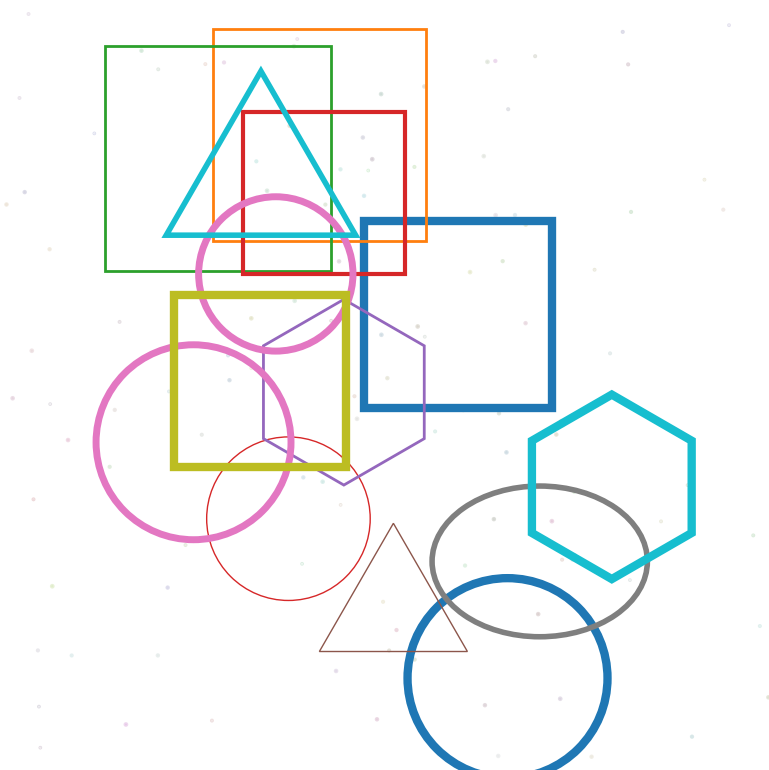[{"shape": "square", "thickness": 3, "radius": 0.61, "center": [0.595, 0.592]}, {"shape": "circle", "thickness": 3, "radius": 0.65, "center": [0.659, 0.119]}, {"shape": "square", "thickness": 1, "radius": 0.69, "center": [0.415, 0.825]}, {"shape": "square", "thickness": 1, "radius": 0.73, "center": [0.283, 0.794]}, {"shape": "circle", "thickness": 0.5, "radius": 0.53, "center": [0.375, 0.326]}, {"shape": "square", "thickness": 1.5, "radius": 0.53, "center": [0.421, 0.749]}, {"shape": "hexagon", "thickness": 1, "radius": 0.6, "center": [0.447, 0.491]}, {"shape": "triangle", "thickness": 0.5, "radius": 0.56, "center": [0.511, 0.209]}, {"shape": "circle", "thickness": 2.5, "radius": 0.63, "center": [0.251, 0.426]}, {"shape": "circle", "thickness": 2.5, "radius": 0.5, "center": [0.358, 0.644]}, {"shape": "oval", "thickness": 2, "radius": 0.7, "center": [0.701, 0.271]}, {"shape": "square", "thickness": 3, "radius": 0.56, "center": [0.338, 0.505]}, {"shape": "triangle", "thickness": 2, "radius": 0.71, "center": [0.339, 0.766]}, {"shape": "hexagon", "thickness": 3, "radius": 0.6, "center": [0.795, 0.368]}]